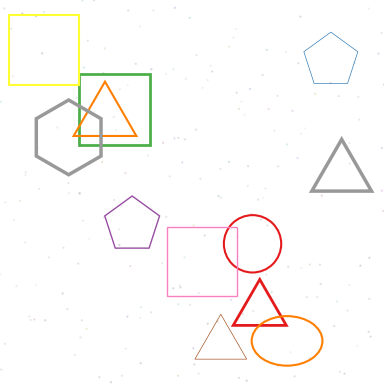[{"shape": "circle", "thickness": 1.5, "radius": 0.37, "center": [0.656, 0.367]}, {"shape": "triangle", "thickness": 2, "radius": 0.4, "center": [0.675, 0.195]}, {"shape": "pentagon", "thickness": 0.5, "radius": 0.37, "center": [0.859, 0.843]}, {"shape": "square", "thickness": 2, "radius": 0.46, "center": [0.297, 0.716]}, {"shape": "pentagon", "thickness": 1, "radius": 0.37, "center": [0.343, 0.416]}, {"shape": "triangle", "thickness": 1.5, "radius": 0.47, "center": [0.273, 0.694]}, {"shape": "oval", "thickness": 1.5, "radius": 0.46, "center": [0.746, 0.115]}, {"shape": "square", "thickness": 1.5, "radius": 0.45, "center": [0.114, 0.87]}, {"shape": "triangle", "thickness": 0.5, "radius": 0.39, "center": [0.574, 0.106]}, {"shape": "square", "thickness": 1, "radius": 0.45, "center": [0.525, 0.321]}, {"shape": "triangle", "thickness": 2.5, "radius": 0.45, "center": [0.887, 0.548]}, {"shape": "hexagon", "thickness": 2.5, "radius": 0.49, "center": [0.178, 0.643]}]